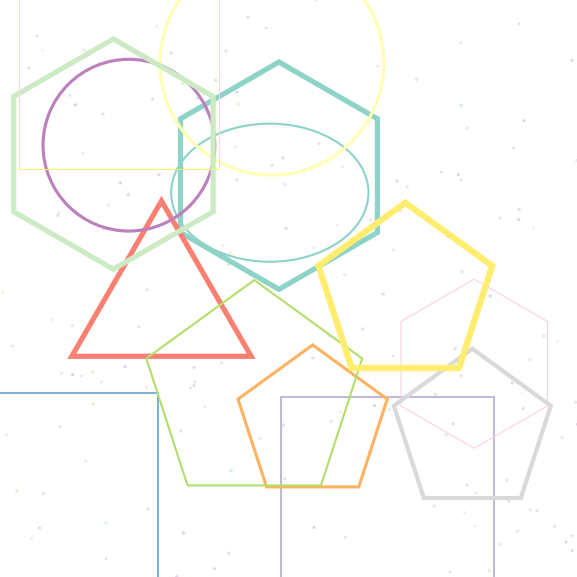[{"shape": "hexagon", "thickness": 2.5, "radius": 0.98, "center": [0.483, 0.695]}, {"shape": "oval", "thickness": 1, "radius": 0.85, "center": [0.467, 0.665]}, {"shape": "circle", "thickness": 1.5, "radius": 0.97, "center": [0.471, 0.89]}, {"shape": "square", "thickness": 1, "radius": 0.92, "center": [0.671, 0.126]}, {"shape": "triangle", "thickness": 2.5, "radius": 0.9, "center": [0.28, 0.472]}, {"shape": "square", "thickness": 1, "radius": 0.8, "center": [0.113, 0.158]}, {"shape": "pentagon", "thickness": 1.5, "radius": 0.68, "center": [0.541, 0.266]}, {"shape": "pentagon", "thickness": 1, "radius": 0.98, "center": [0.44, 0.318]}, {"shape": "hexagon", "thickness": 0.5, "radius": 0.73, "center": [0.821, 0.369]}, {"shape": "pentagon", "thickness": 2, "radius": 0.71, "center": [0.818, 0.252]}, {"shape": "circle", "thickness": 1.5, "radius": 0.74, "center": [0.223, 0.748]}, {"shape": "hexagon", "thickness": 2.5, "radius": 1.0, "center": [0.196, 0.732]}, {"shape": "square", "thickness": 0.5, "radius": 0.86, "center": [0.205, 0.879]}, {"shape": "pentagon", "thickness": 3, "radius": 0.79, "center": [0.702, 0.49]}]